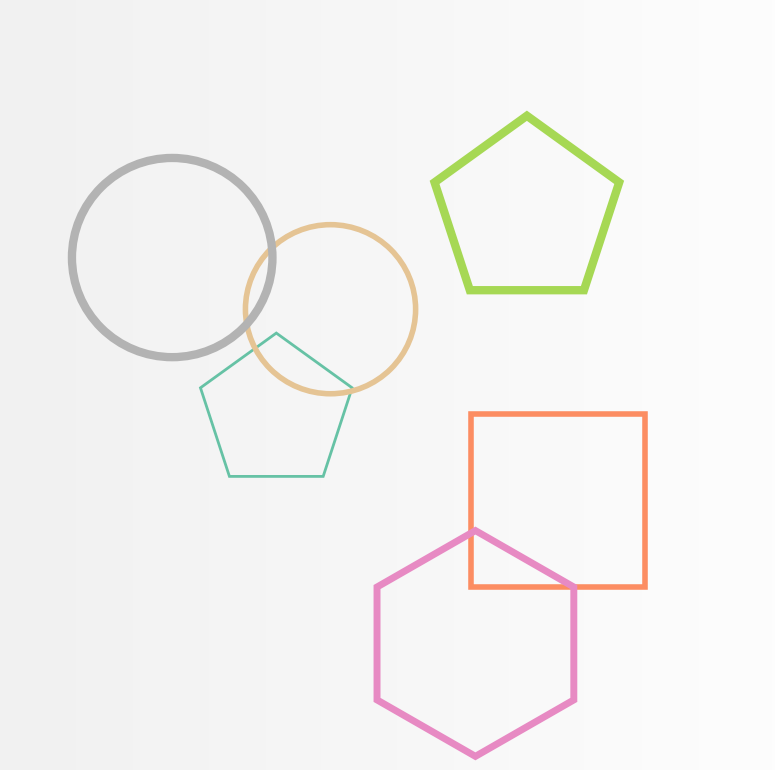[{"shape": "pentagon", "thickness": 1, "radius": 0.51, "center": [0.357, 0.465]}, {"shape": "square", "thickness": 2, "radius": 0.56, "center": [0.72, 0.35]}, {"shape": "hexagon", "thickness": 2.5, "radius": 0.73, "center": [0.613, 0.164]}, {"shape": "pentagon", "thickness": 3, "radius": 0.63, "center": [0.68, 0.724]}, {"shape": "circle", "thickness": 2, "radius": 0.55, "center": [0.426, 0.598]}, {"shape": "circle", "thickness": 3, "radius": 0.65, "center": [0.222, 0.666]}]